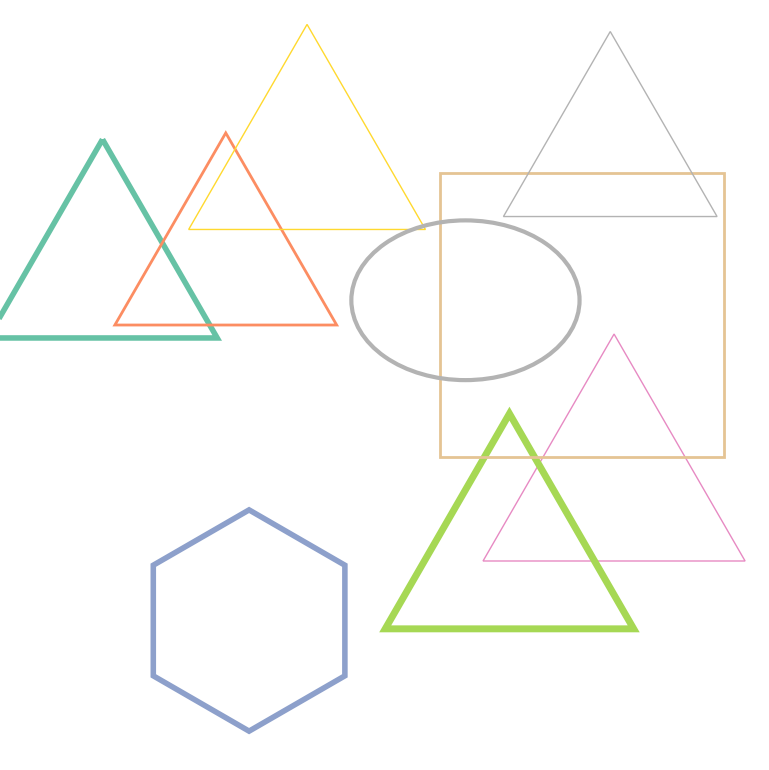[{"shape": "triangle", "thickness": 2, "radius": 0.86, "center": [0.133, 0.647]}, {"shape": "triangle", "thickness": 1, "radius": 0.83, "center": [0.293, 0.661]}, {"shape": "hexagon", "thickness": 2, "radius": 0.72, "center": [0.323, 0.194]}, {"shape": "triangle", "thickness": 0.5, "radius": 0.98, "center": [0.797, 0.37]}, {"shape": "triangle", "thickness": 2.5, "radius": 0.93, "center": [0.662, 0.276]}, {"shape": "triangle", "thickness": 0.5, "radius": 0.89, "center": [0.399, 0.791]}, {"shape": "square", "thickness": 1, "radius": 0.92, "center": [0.756, 0.591]}, {"shape": "triangle", "thickness": 0.5, "radius": 0.8, "center": [0.793, 0.799]}, {"shape": "oval", "thickness": 1.5, "radius": 0.74, "center": [0.604, 0.61]}]